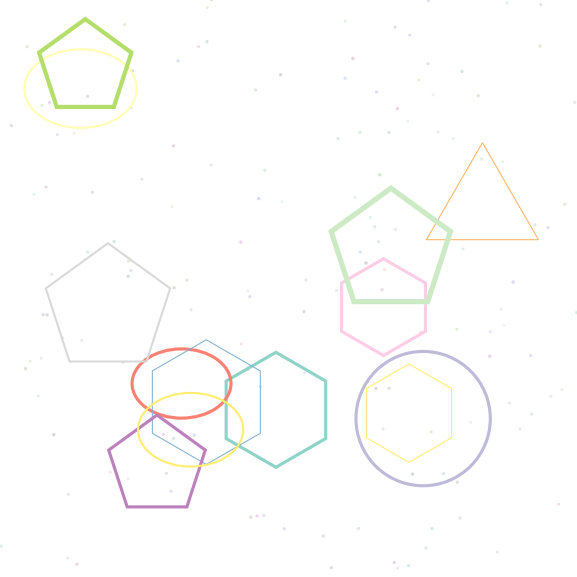[{"shape": "hexagon", "thickness": 1.5, "radius": 0.5, "center": [0.478, 0.29]}, {"shape": "oval", "thickness": 1, "radius": 0.49, "center": [0.139, 0.846]}, {"shape": "circle", "thickness": 1.5, "radius": 0.58, "center": [0.733, 0.274]}, {"shape": "oval", "thickness": 1.5, "radius": 0.43, "center": [0.314, 0.335]}, {"shape": "hexagon", "thickness": 0.5, "radius": 0.54, "center": [0.357, 0.303]}, {"shape": "triangle", "thickness": 0.5, "radius": 0.56, "center": [0.835, 0.64]}, {"shape": "pentagon", "thickness": 2, "radius": 0.42, "center": [0.148, 0.882]}, {"shape": "hexagon", "thickness": 1.5, "radius": 0.42, "center": [0.664, 0.467]}, {"shape": "pentagon", "thickness": 1, "radius": 0.57, "center": [0.187, 0.465]}, {"shape": "pentagon", "thickness": 1.5, "radius": 0.44, "center": [0.272, 0.193]}, {"shape": "pentagon", "thickness": 2.5, "radius": 0.54, "center": [0.677, 0.565]}, {"shape": "hexagon", "thickness": 0.5, "radius": 0.43, "center": [0.708, 0.284]}, {"shape": "oval", "thickness": 1, "radius": 0.46, "center": [0.33, 0.255]}]